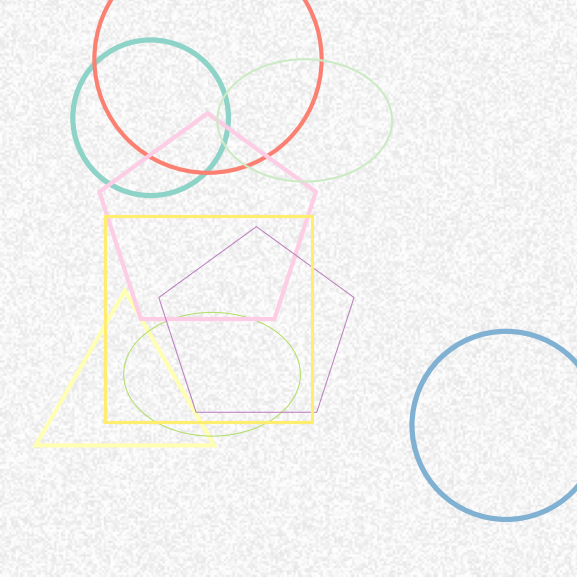[{"shape": "circle", "thickness": 2.5, "radius": 0.67, "center": [0.261, 0.795]}, {"shape": "triangle", "thickness": 2, "radius": 0.89, "center": [0.216, 0.317]}, {"shape": "circle", "thickness": 2, "radius": 0.98, "center": [0.36, 0.897]}, {"shape": "circle", "thickness": 2.5, "radius": 0.81, "center": [0.876, 0.263]}, {"shape": "oval", "thickness": 0.5, "radius": 0.77, "center": [0.367, 0.351]}, {"shape": "pentagon", "thickness": 2, "radius": 0.99, "center": [0.359, 0.606]}, {"shape": "pentagon", "thickness": 0.5, "radius": 0.89, "center": [0.444, 0.429]}, {"shape": "oval", "thickness": 1, "radius": 0.76, "center": [0.528, 0.791]}, {"shape": "square", "thickness": 1.5, "radius": 0.89, "center": [0.361, 0.447]}]